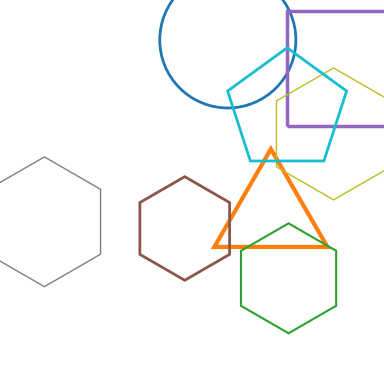[{"shape": "circle", "thickness": 2, "radius": 0.88, "center": [0.592, 0.896]}, {"shape": "triangle", "thickness": 3, "radius": 0.85, "center": [0.704, 0.443]}, {"shape": "hexagon", "thickness": 1.5, "radius": 0.71, "center": [0.75, 0.277]}, {"shape": "square", "thickness": 2.5, "radius": 0.75, "center": [0.897, 0.822]}, {"shape": "hexagon", "thickness": 2, "radius": 0.67, "center": [0.48, 0.407]}, {"shape": "hexagon", "thickness": 1, "radius": 0.84, "center": [0.115, 0.424]}, {"shape": "hexagon", "thickness": 1, "radius": 0.86, "center": [0.866, 0.652]}, {"shape": "pentagon", "thickness": 2, "radius": 0.81, "center": [0.746, 0.713]}]